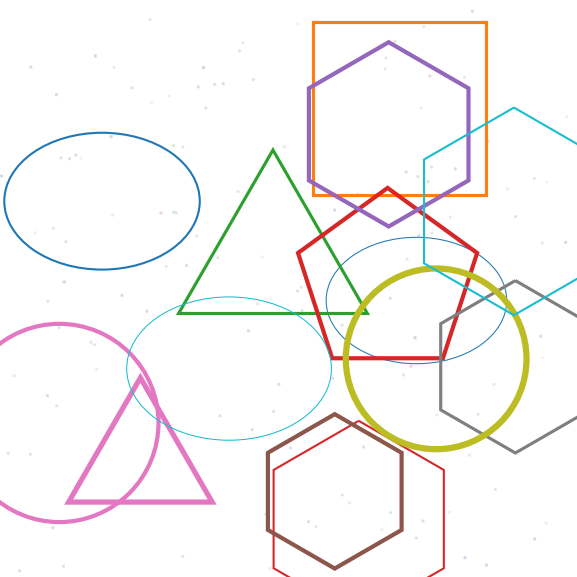[{"shape": "oval", "thickness": 0.5, "radius": 0.78, "center": [0.721, 0.479]}, {"shape": "oval", "thickness": 1, "radius": 0.85, "center": [0.177, 0.651]}, {"shape": "square", "thickness": 1.5, "radius": 0.75, "center": [0.692, 0.812]}, {"shape": "triangle", "thickness": 1.5, "radius": 0.94, "center": [0.473, 0.551]}, {"shape": "pentagon", "thickness": 2, "radius": 0.82, "center": [0.671, 0.511]}, {"shape": "hexagon", "thickness": 1, "radius": 0.85, "center": [0.621, 0.1]}, {"shape": "hexagon", "thickness": 2, "radius": 0.8, "center": [0.673, 0.766]}, {"shape": "hexagon", "thickness": 2, "radius": 0.67, "center": [0.58, 0.148]}, {"shape": "circle", "thickness": 2, "radius": 0.86, "center": [0.103, 0.267]}, {"shape": "triangle", "thickness": 2.5, "radius": 0.72, "center": [0.243, 0.201]}, {"shape": "hexagon", "thickness": 1.5, "radius": 0.75, "center": [0.892, 0.364]}, {"shape": "circle", "thickness": 3, "radius": 0.78, "center": [0.755, 0.378]}, {"shape": "oval", "thickness": 0.5, "radius": 0.89, "center": [0.397, 0.361]}, {"shape": "hexagon", "thickness": 1, "radius": 0.9, "center": [0.89, 0.633]}]